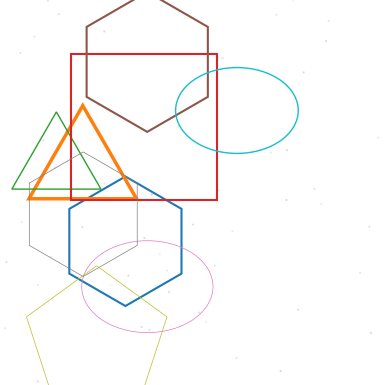[{"shape": "hexagon", "thickness": 1.5, "radius": 0.84, "center": [0.326, 0.373]}, {"shape": "triangle", "thickness": 2.5, "radius": 0.81, "center": [0.215, 0.564]}, {"shape": "triangle", "thickness": 1, "radius": 0.67, "center": [0.146, 0.576]}, {"shape": "square", "thickness": 1.5, "radius": 0.95, "center": [0.373, 0.67]}, {"shape": "hexagon", "thickness": 1.5, "radius": 0.91, "center": [0.382, 0.839]}, {"shape": "oval", "thickness": 0.5, "radius": 0.85, "center": [0.383, 0.255]}, {"shape": "hexagon", "thickness": 0.5, "radius": 0.81, "center": [0.216, 0.444]}, {"shape": "pentagon", "thickness": 0.5, "radius": 0.96, "center": [0.251, 0.118]}, {"shape": "oval", "thickness": 1, "radius": 0.8, "center": [0.615, 0.713]}]